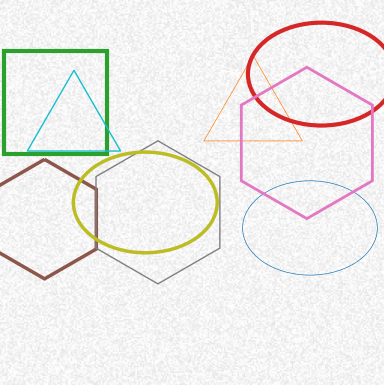[{"shape": "oval", "thickness": 0.5, "radius": 0.88, "center": [0.805, 0.408]}, {"shape": "triangle", "thickness": 0.5, "radius": 0.74, "center": [0.657, 0.708]}, {"shape": "square", "thickness": 3, "radius": 0.67, "center": [0.145, 0.733]}, {"shape": "oval", "thickness": 3, "radius": 0.95, "center": [0.835, 0.808]}, {"shape": "hexagon", "thickness": 2.5, "radius": 0.78, "center": [0.116, 0.431]}, {"shape": "hexagon", "thickness": 2, "radius": 0.98, "center": [0.797, 0.629]}, {"shape": "hexagon", "thickness": 1, "radius": 0.93, "center": [0.41, 0.448]}, {"shape": "oval", "thickness": 2.5, "radius": 0.93, "center": [0.377, 0.474]}, {"shape": "triangle", "thickness": 1, "radius": 0.7, "center": [0.192, 0.678]}]